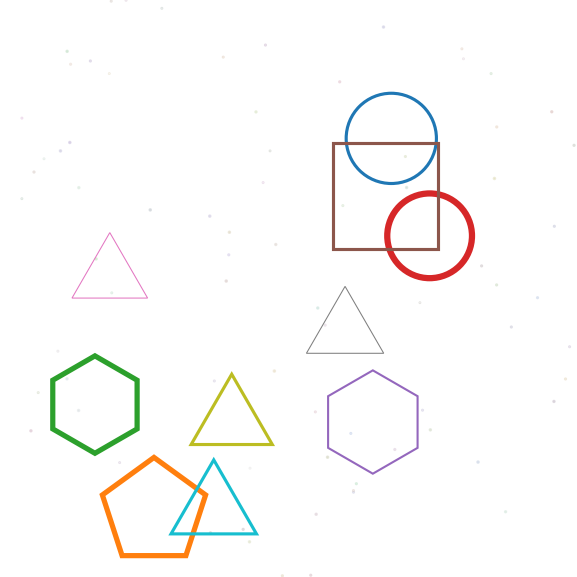[{"shape": "circle", "thickness": 1.5, "radius": 0.39, "center": [0.678, 0.76]}, {"shape": "pentagon", "thickness": 2.5, "radius": 0.47, "center": [0.267, 0.113]}, {"shape": "hexagon", "thickness": 2.5, "radius": 0.42, "center": [0.164, 0.299]}, {"shape": "circle", "thickness": 3, "radius": 0.37, "center": [0.744, 0.591]}, {"shape": "hexagon", "thickness": 1, "radius": 0.45, "center": [0.646, 0.268]}, {"shape": "square", "thickness": 1.5, "radius": 0.46, "center": [0.667, 0.66]}, {"shape": "triangle", "thickness": 0.5, "radius": 0.38, "center": [0.19, 0.521]}, {"shape": "triangle", "thickness": 0.5, "radius": 0.39, "center": [0.598, 0.426]}, {"shape": "triangle", "thickness": 1.5, "radius": 0.41, "center": [0.401, 0.27]}, {"shape": "triangle", "thickness": 1.5, "radius": 0.43, "center": [0.37, 0.117]}]